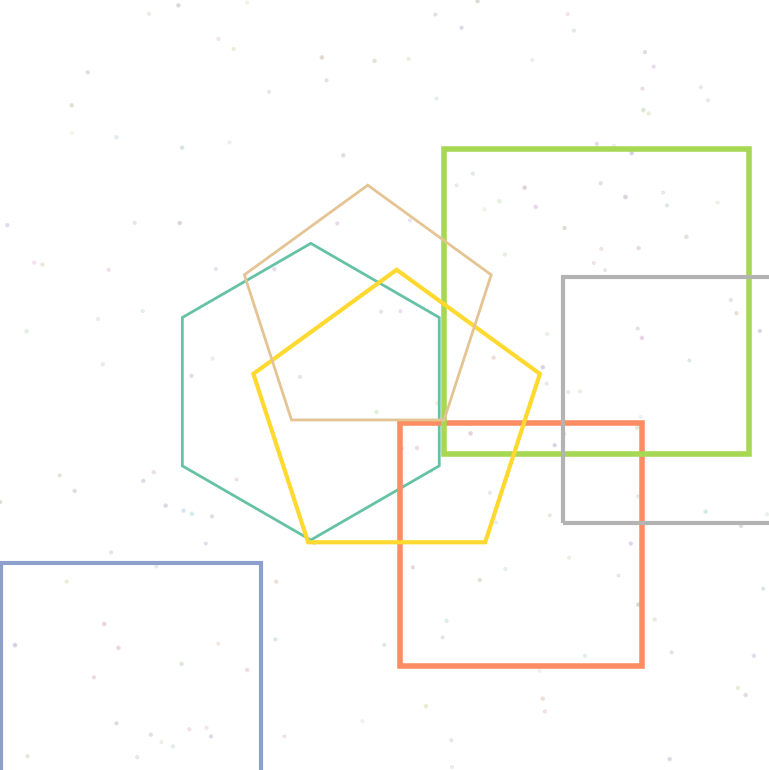[{"shape": "hexagon", "thickness": 1, "radius": 0.96, "center": [0.404, 0.491]}, {"shape": "square", "thickness": 2, "radius": 0.79, "center": [0.677, 0.293]}, {"shape": "square", "thickness": 1.5, "radius": 0.84, "center": [0.17, 0.101]}, {"shape": "square", "thickness": 2, "radius": 0.99, "center": [0.775, 0.609]}, {"shape": "pentagon", "thickness": 1.5, "radius": 0.98, "center": [0.515, 0.454]}, {"shape": "pentagon", "thickness": 1, "radius": 0.84, "center": [0.478, 0.591]}, {"shape": "square", "thickness": 1.5, "radius": 0.8, "center": [0.89, 0.48]}]